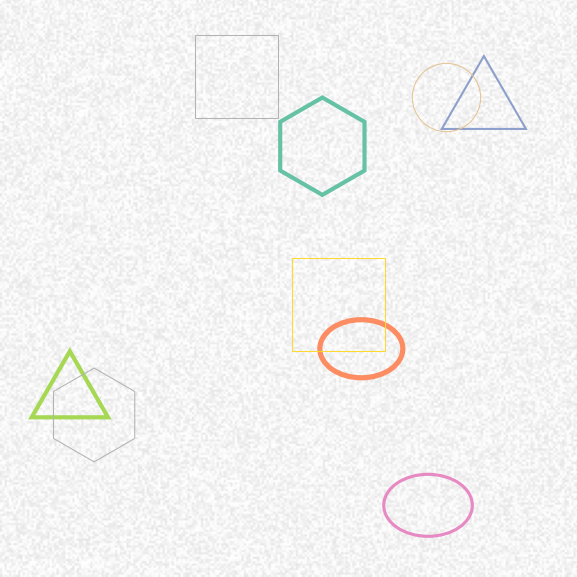[{"shape": "hexagon", "thickness": 2, "radius": 0.42, "center": [0.558, 0.746]}, {"shape": "oval", "thickness": 2.5, "radius": 0.36, "center": [0.626, 0.395]}, {"shape": "triangle", "thickness": 1, "radius": 0.42, "center": [0.838, 0.818]}, {"shape": "oval", "thickness": 1.5, "radius": 0.38, "center": [0.741, 0.124]}, {"shape": "triangle", "thickness": 2, "radius": 0.38, "center": [0.121, 0.315]}, {"shape": "square", "thickness": 0.5, "radius": 0.4, "center": [0.586, 0.472]}, {"shape": "circle", "thickness": 0.5, "radius": 0.3, "center": [0.773, 0.83]}, {"shape": "square", "thickness": 0.5, "radius": 0.36, "center": [0.41, 0.867]}, {"shape": "hexagon", "thickness": 0.5, "radius": 0.41, "center": [0.163, 0.281]}]